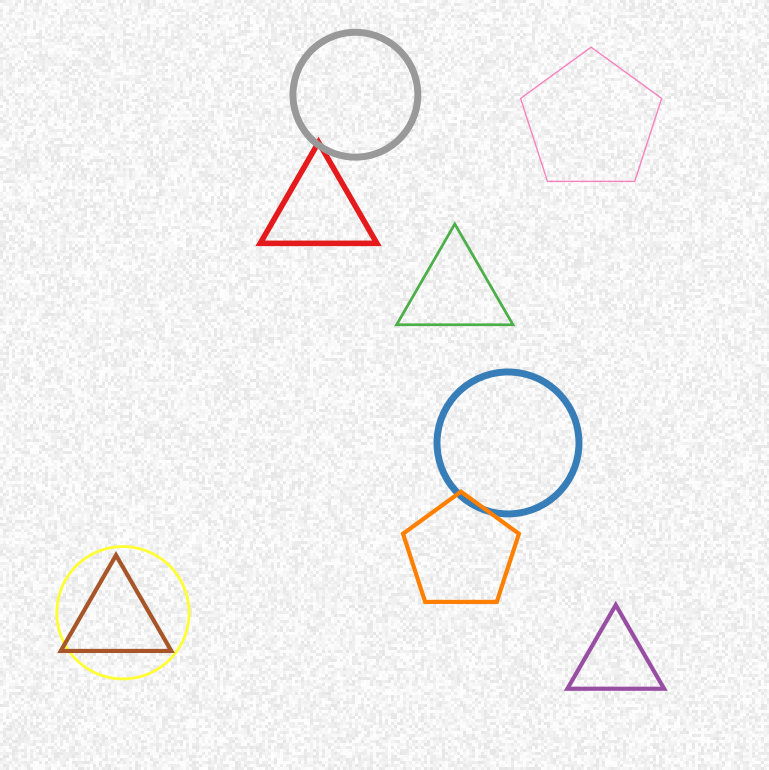[{"shape": "triangle", "thickness": 2, "radius": 0.44, "center": [0.414, 0.728]}, {"shape": "circle", "thickness": 2.5, "radius": 0.46, "center": [0.66, 0.425]}, {"shape": "triangle", "thickness": 1, "radius": 0.44, "center": [0.591, 0.622]}, {"shape": "triangle", "thickness": 1.5, "radius": 0.36, "center": [0.8, 0.142]}, {"shape": "pentagon", "thickness": 1.5, "radius": 0.4, "center": [0.599, 0.282]}, {"shape": "circle", "thickness": 1, "radius": 0.43, "center": [0.16, 0.204]}, {"shape": "triangle", "thickness": 1.5, "radius": 0.41, "center": [0.151, 0.196]}, {"shape": "pentagon", "thickness": 0.5, "radius": 0.48, "center": [0.768, 0.842]}, {"shape": "circle", "thickness": 2.5, "radius": 0.41, "center": [0.462, 0.877]}]